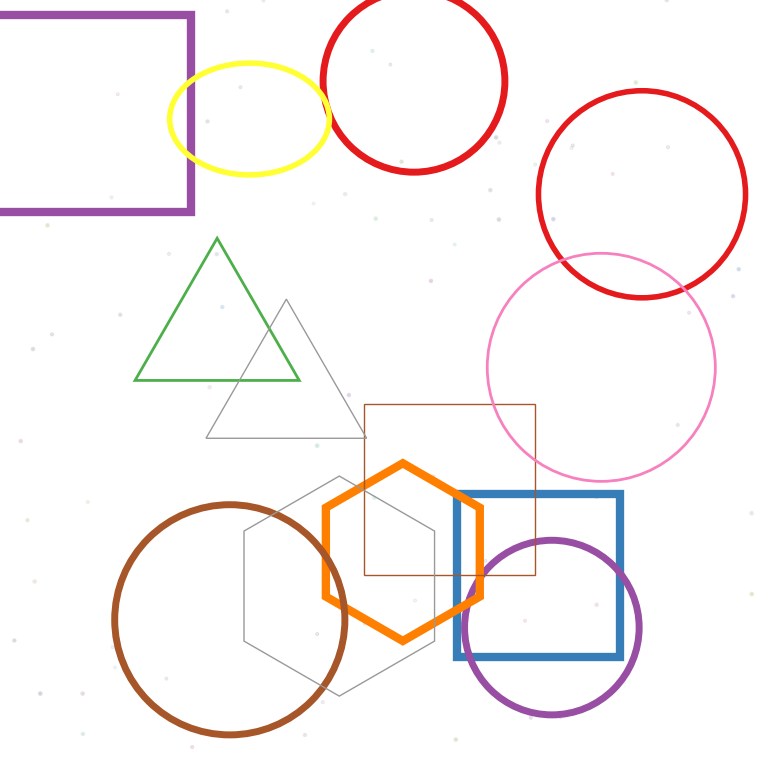[{"shape": "circle", "thickness": 2, "radius": 0.67, "center": [0.834, 0.748]}, {"shape": "circle", "thickness": 2.5, "radius": 0.59, "center": [0.538, 0.894]}, {"shape": "square", "thickness": 3, "radius": 0.53, "center": [0.699, 0.253]}, {"shape": "triangle", "thickness": 1, "radius": 0.62, "center": [0.282, 0.567]}, {"shape": "circle", "thickness": 2.5, "radius": 0.57, "center": [0.717, 0.185]}, {"shape": "square", "thickness": 3, "radius": 0.64, "center": [0.12, 0.852]}, {"shape": "hexagon", "thickness": 3, "radius": 0.58, "center": [0.523, 0.283]}, {"shape": "oval", "thickness": 2, "radius": 0.52, "center": [0.324, 0.845]}, {"shape": "square", "thickness": 0.5, "radius": 0.55, "center": [0.583, 0.364]}, {"shape": "circle", "thickness": 2.5, "radius": 0.75, "center": [0.298, 0.195]}, {"shape": "circle", "thickness": 1, "radius": 0.74, "center": [0.781, 0.523]}, {"shape": "hexagon", "thickness": 0.5, "radius": 0.71, "center": [0.441, 0.239]}, {"shape": "triangle", "thickness": 0.5, "radius": 0.6, "center": [0.372, 0.491]}]